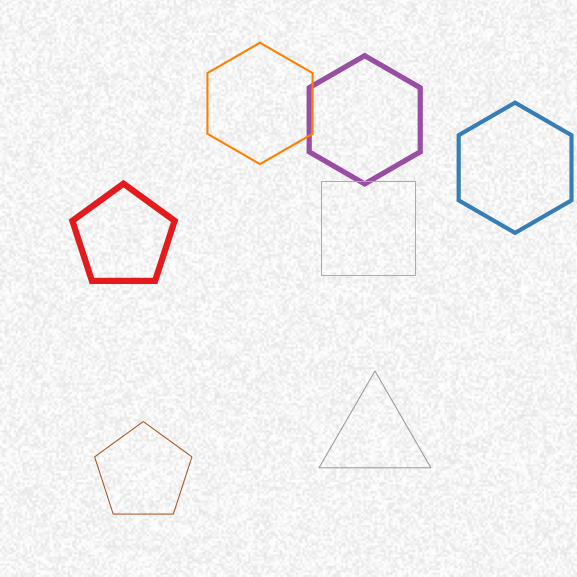[{"shape": "pentagon", "thickness": 3, "radius": 0.47, "center": [0.214, 0.588]}, {"shape": "hexagon", "thickness": 2, "radius": 0.56, "center": [0.892, 0.709]}, {"shape": "hexagon", "thickness": 2.5, "radius": 0.56, "center": [0.632, 0.792]}, {"shape": "hexagon", "thickness": 1, "radius": 0.53, "center": [0.45, 0.82]}, {"shape": "pentagon", "thickness": 0.5, "radius": 0.44, "center": [0.248, 0.181]}, {"shape": "square", "thickness": 0.5, "radius": 0.41, "center": [0.638, 0.605]}, {"shape": "triangle", "thickness": 0.5, "radius": 0.56, "center": [0.649, 0.245]}]